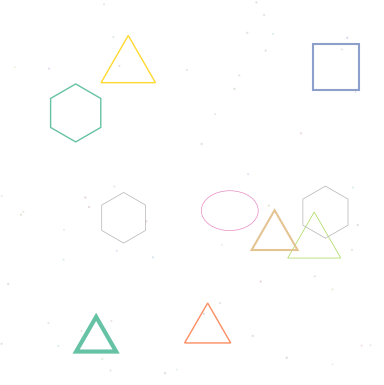[{"shape": "triangle", "thickness": 3, "radius": 0.3, "center": [0.25, 0.117]}, {"shape": "hexagon", "thickness": 1, "radius": 0.38, "center": [0.197, 0.707]}, {"shape": "triangle", "thickness": 1, "radius": 0.35, "center": [0.539, 0.144]}, {"shape": "square", "thickness": 1.5, "radius": 0.3, "center": [0.873, 0.825]}, {"shape": "oval", "thickness": 0.5, "radius": 0.37, "center": [0.597, 0.453]}, {"shape": "triangle", "thickness": 0.5, "radius": 0.4, "center": [0.816, 0.37]}, {"shape": "triangle", "thickness": 1, "radius": 0.41, "center": [0.333, 0.826]}, {"shape": "triangle", "thickness": 1.5, "radius": 0.34, "center": [0.713, 0.385]}, {"shape": "hexagon", "thickness": 0.5, "radius": 0.34, "center": [0.845, 0.449]}, {"shape": "hexagon", "thickness": 0.5, "radius": 0.33, "center": [0.321, 0.434]}]